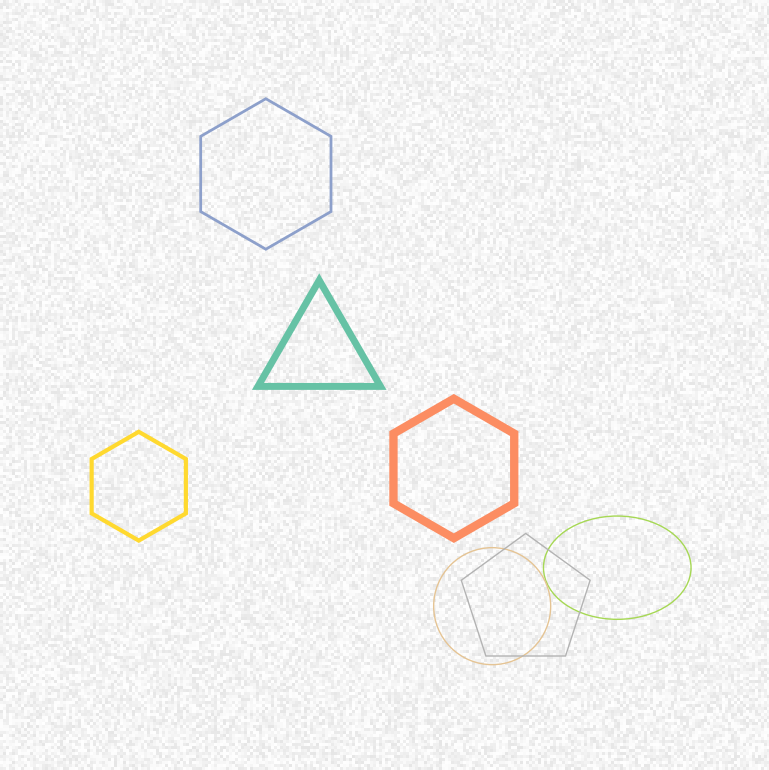[{"shape": "triangle", "thickness": 2.5, "radius": 0.46, "center": [0.415, 0.544]}, {"shape": "hexagon", "thickness": 3, "radius": 0.45, "center": [0.589, 0.392]}, {"shape": "hexagon", "thickness": 1, "radius": 0.49, "center": [0.345, 0.774]}, {"shape": "oval", "thickness": 0.5, "radius": 0.48, "center": [0.802, 0.263]}, {"shape": "hexagon", "thickness": 1.5, "radius": 0.35, "center": [0.18, 0.369]}, {"shape": "circle", "thickness": 0.5, "radius": 0.38, "center": [0.639, 0.213]}, {"shape": "pentagon", "thickness": 0.5, "radius": 0.44, "center": [0.683, 0.219]}]